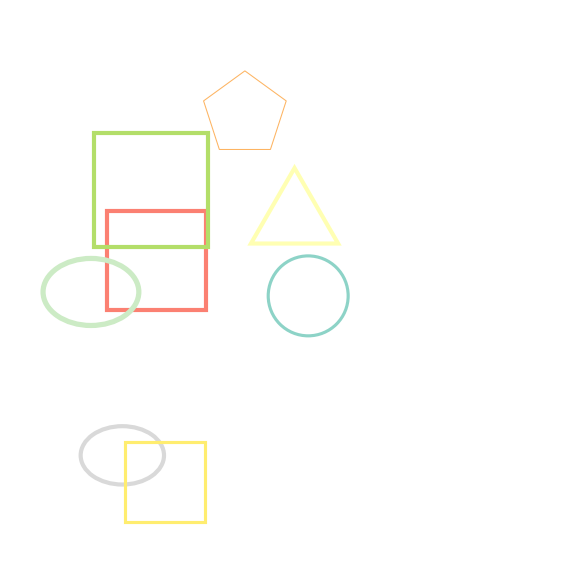[{"shape": "circle", "thickness": 1.5, "radius": 0.35, "center": [0.534, 0.487]}, {"shape": "triangle", "thickness": 2, "radius": 0.44, "center": [0.51, 0.621]}, {"shape": "square", "thickness": 2, "radius": 0.43, "center": [0.271, 0.548]}, {"shape": "pentagon", "thickness": 0.5, "radius": 0.38, "center": [0.424, 0.801]}, {"shape": "square", "thickness": 2, "radius": 0.5, "center": [0.262, 0.67]}, {"shape": "oval", "thickness": 2, "radius": 0.36, "center": [0.212, 0.211]}, {"shape": "oval", "thickness": 2.5, "radius": 0.41, "center": [0.157, 0.494]}, {"shape": "square", "thickness": 1.5, "radius": 0.35, "center": [0.285, 0.165]}]